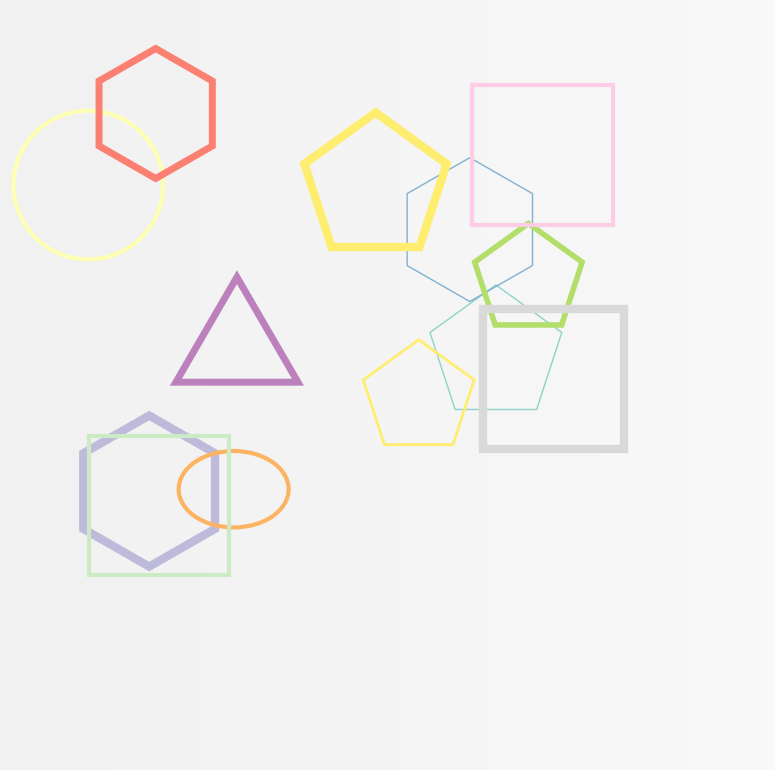[{"shape": "pentagon", "thickness": 0.5, "radius": 0.45, "center": [0.64, 0.541]}, {"shape": "circle", "thickness": 1.5, "radius": 0.48, "center": [0.114, 0.76]}, {"shape": "hexagon", "thickness": 3, "radius": 0.49, "center": [0.192, 0.362]}, {"shape": "hexagon", "thickness": 2.5, "radius": 0.42, "center": [0.201, 0.853]}, {"shape": "hexagon", "thickness": 0.5, "radius": 0.47, "center": [0.606, 0.702]}, {"shape": "oval", "thickness": 1.5, "radius": 0.35, "center": [0.301, 0.365]}, {"shape": "pentagon", "thickness": 2, "radius": 0.36, "center": [0.682, 0.637]}, {"shape": "square", "thickness": 1.5, "radius": 0.45, "center": [0.7, 0.799]}, {"shape": "square", "thickness": 3, "radius": 0.45, "center": [0.714, 0.507]}, {"shape": "triangle", "thickness": 2.5, "radius": 0.45, "center": [0.306, 0.549]}, {"shape": "square", "thickness": 1.5, "radius": 0.45, "center": [0.205, 0.344]}, {"shape": "pentagon", "thickness": 1, "radius": 0.38, "center": [0.54, 0.483]}, {"shape": "pentagon", "thickness": 3, "radius": 0.48, "center": [0.485, 0.757]}]